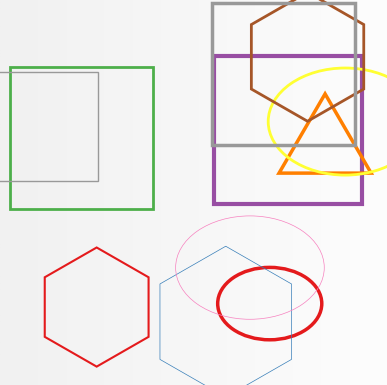[{"shape": "oval", "thickness": 2.5, "radius": 0.67, "center": [0.696, 0.211]}, {"shape": "hexagon", "thickness": 1.5, "radius": 0.77, "center": [0.249, 0.202]}, {"shape": "hexagon", "thickness": 0.5, "radius": 0.98, "center": [0.583, 0.164]}, {"shape": "square", "thickness": 2, "radius": 0.92, "center": [0.211, 0.642]}, {"shape": "square", "thickness": 3, "radius": 0.96, "center": [0.743, 0.662]}, {"shape": "triangle", "thickness": 2.5, "radius": 0.69, "center": [0.839, 0.619]}, {"shape": "oval", "thickness": 2, "radius": 0.99, "center": [0.891, 0.684]}, {"shape": "hexagon", "thickness": 2, "radius": 0.84, "center": [0.794, 0.852]}, {"shape": "oval", "thickness": 0.5, "radius": 0.96, "center": [0.645, 0.305]}, {"shape": "square", "thickness": 2.5, "radius": 0.92, "center": [0.732, 0.808]}, {"shape": "square", "thickness": 1, "radius": 0.71, "center": [0.11, 0.671]}]